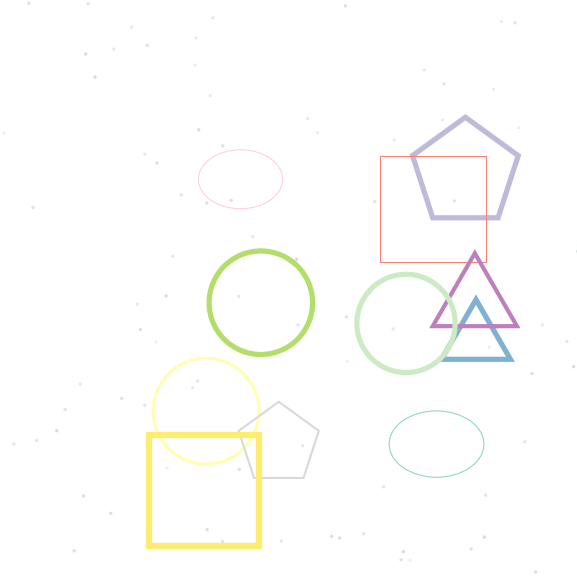[{"shape": "oval", "thickness": 0.5, "radius": 0.41, "center": [0.756, 0.23]}, {"shape": "circle", "thickness": 1.5, "radius": 0.46, "center": [0.357, 0.287]}, {"shape": "pentagon", "thickness": 2.5, "radius": 0.48, "center": [0.806, 0.7]}, {"shape": "square", "thickness": 0.5, "radius": 0.46, "center": [0.75, 0.637]}, {"shape": "triangle", "thickness": 2.5, "radius": 0.34, "center": [0.824, 0.411]}, {"shape": "circle", "thickness": 2.5, "radius": 0.45, "center": [0.452, 0.475]}, {"shape": "oval", "thickness": 0.5, "radius": 0.36, "center": [0.417, 0.689]}, {"shape": "pentagon", "thickness": 1, "radius": 0.36, "center": [0.483, 0.231]}, {"shape": "triangle", "thickness": 2, "radius": 0.42, "center": [0.822, 0.476]}, {"shape": "circle", "thickness": 2.5, "radius": 0.43, "center": [0.703, 0.439]}, {"shape": "square", "thickness": 3, "radius": 0.48, "center": [0.353, 0.15]}]